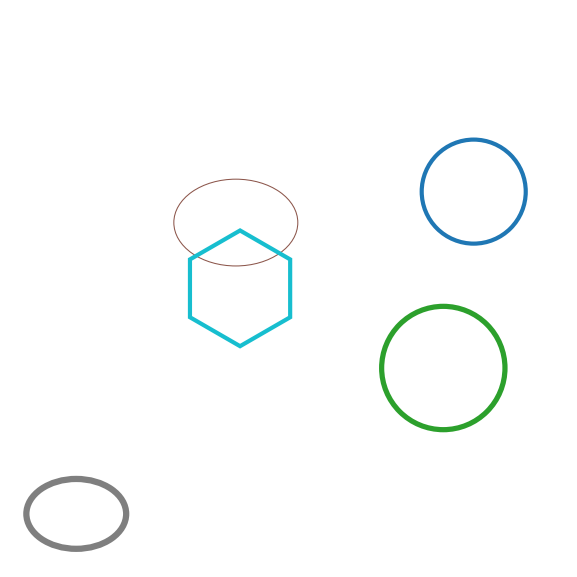[{"shape": "circle", "thickness": 2, "radius": 0.45, "center": [0.82, 0.667]}, {"shape": "circle", "thickness": 2.5, "radius": 0.53, "center": [0.768, 0.362]}, {"shape": "oval", "thickness": 0.5, "radius": 0.54, "center": [0.408, 0.614]}, {"shape": "oval", "thickness": 3, "radius": 0.43, "center": [0.132, 0.109]}, {"shape": "hexagon", "thickness": 2, "radius": 0.5, "center": [0.416, 0.5]}]